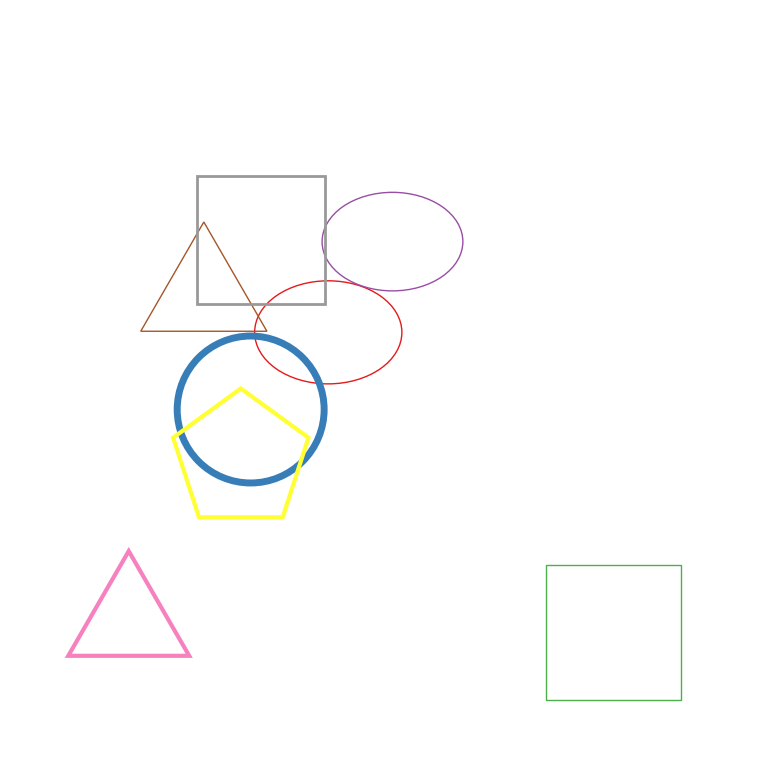[{"shape": "oval", "thickness": 0.5, "radius": 0.48, "center": [0.426, 0.568]}, {"shape": "circle", "thickness": 2.5, "radius": 0.48, "center": [0.326, 0.468]}, {"shape": "square", "thickness": 0.5, "radius": 0.44, "center": [0.797, 0.178]}, {"shape": "oval", "thickness": 0.5, "radius": 0.46, "center": [0.51, 0.686]}, {"shape": "pentagon", "thickness": 1.5, "radius": 0.46, "center": [0.313, 0.403]}, {"shape": "triangle", "thickness": 0.5, "radius": 0.47, "center": [0.265, 0.617]}, {"shape": "triangle", "thickness": 1.5, "radius": 0.45, "center": [0.167, 0.194]}, {"shape": "square", "thickness": 1, "radius": 0.42, "center": [0.339, 0.688]}]